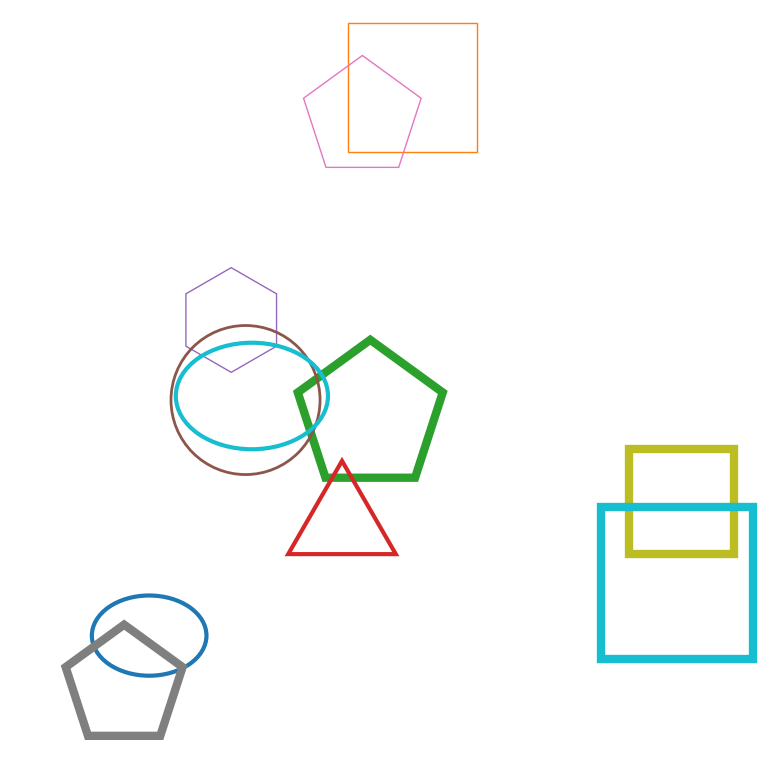[{"shape": "oval", "thickness": 1.5, "radius": 0.37, "center": [0.194, 0.175]}, {"shape": "square", "thickness": 0.5, "radius": 0.42, "center": [0.536, 0.887]}, {"shape": "pentagon", "thickness": 3, "radius": 0.49, "center": [0.481, 0.46]}, {"shape": "triangle", "thickness": 1.5, "radius": 0.4, "center": [0.444, 0.321]}, {"shape": "hexagon", "thickness": 0.5, "radius": 0.34, "center": [0.3, 0.584]}, {"shape": "circle", "thickness": 1, "radius": 0.48, "center": [0.319, 0.48]}, {"shape": "pentagon", "thickness": 0.5, "radius": 0.4, "center": [0.471, 0.848]}, {"shape": "pentagon", "thickness": 3, "radius": 0.4, "center": [0.161, 0.109]}, {"shape": "square", "thickness": 3, "radius": 0.34, "center": [0.885, 0.348]}, {"shape": "square", "thickness": 3, "radius": 0.49, "center": [0.879, 0.243]}, {"shape": "oval", "thickness": 1.5, "radius": 0.49, "center": [0.327, 0.486]}]